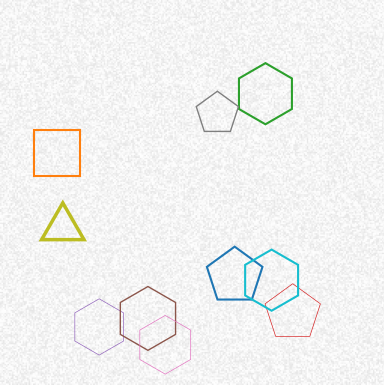[{"shape": "pentagon", "thickness": 1.5, "radius": 0.38, "center": [0.61, 0.283]}, {"shape": "square", "thickness": 1.5, "radius": 0.3, "center": [0.149, 0.603]}, {"shape": "hexagon", "thickness": 1.5, "radius": 0.4, "center": [0.689, 0.757]}, {"shape": "pentagon", "thickness": 0.5, "radius": 0.38, "center": [0.76, 0.188]}, {"shape": "hexagon", "thickness": 0.5, "radius": 0.37, "center": [0.258, 0.151]}, {"shape": "hexagon", "thickness": 1, "radius": 0.41, "center": [0.384, 0.173]}, {"shape": "hexagon", "thickness": 0.5, "radius": 0.38, "center": [0.429, 0.104]}, {"shape": "pentagon", "thickness": 1, "radius": 0.29, "center": [0.565, 0.705]}, {"shape": "triangle", "thickness": 2.5, "radius": 0.32, "center": [0.163, 0.409]}, {"shape": "hexagon", "thickness": 1.5, "radius": 0.4, "center": [0.705, 0.272]}]